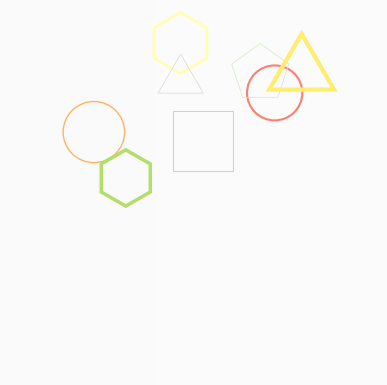[{"shape": "square", "thickness": 0.5, "radius": 0.39, "center": [0.524, 0.633]}, {"shape": "hexagon", "thickness": 2, "radius": 0.39, "center": [0.466, 0.888]}, {"shape": "circle", "thickness": 1.5, "radius": 0.36, "center": [0.709, 0.759]}, {"shape": "circle", "thickness": 1, "radius": 0.4, "center": [0.242, 0.657]}, {"shape": "hexagon", "thickness": 2.5, "radius": 0.37, "center": [0.325, 0.538]}, {"shape": "triangle", "thickness": 0.5, "radius": 0.34, "center": [0.466, 0.792]}, {"shape": "pentagon", "thickness": 0.5, "radius": 0.39, "center": [0.672, 0.81]}, {"shape": "triangle", "thickness": 3, "radius": 0.48, "center": [0.778, 0.816]}]